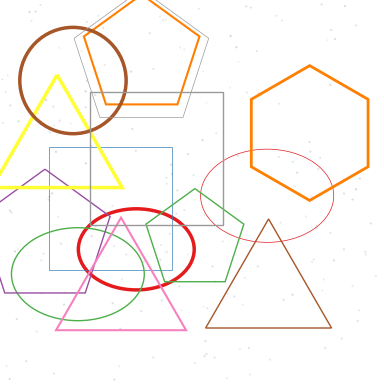[{"shape": "oval", "thickness": 2.5, "radius": 0.75, "center": [0.354, 0.352]}, {"shape": "oval", "thickness": 0.5, "radius": 0.86, "center": [0.694, 0.492]}, {"shape": "square", "thickness": 0.5, "radius": 0.8, "center": [0.288, 0.458]}, {"shape": "pentagon", "thickness": 1, "radius": 0.67, "center": [0.506, 0.376]}, {"shape": "oval", "thickness": 1, "radius": 0.86, "center": [0.202, 0.288]}, {"shape": "pentagon", "thickness": 1, "radius": 0.89, "center": [0.117, 0.383]}, {"shape": "pentagon", "thickness": 1.5, "radius": 0.79, "center": [0.368, 0.857]}, {"shape": "hexagon", "thickness": 2, "radius": 0.88, "center": [0.804, 0.654]}, {"shape": "triangle", "thickness": 2.5, "radius": 0.98, "center": [0.148, 0.61]}, {"shape": "circle", "thickness": 2.5, "radius": 0.69, "center": [0.19, 0.791]}, {"shape": "triangle", "thickness": 1, "radius": 0.94, "center": [0.698, 0.242]}, {"shape": "triangle", "thickness": 1.5, "radius": 0.97, "center": [0.314, 0.24]}, {"shape": "pentagon", "thickness": 0.5, "radius": 0.92, "center": [0.367, 0.844]}, {"shape": "square", "thickness": 1, "radius": 0.86, "center": [0.406, 0.588]}]